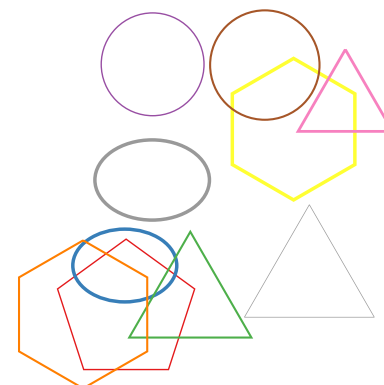[{"shape": "pentagon", "thickness": 1, "radius": 0.94, "center": [0.328, 0.192]}, {"shape": "oval", "thickness": 2.5, "radius": 0.68, "center": [0.324, 0.31]}, {"shape": "triangle", "thickness": 1.5, "radius": 0.92, "center": [0.494, 0.215]}, {"shape": "circle", "thickness": 1, "radius": 0.67, "center": [0.396, 0.833]}, {"shape": "hexagon", "thickness": 1.5, "radius": 0.96, "center": [0.216, 0.183]}, {"shape": "hexagon", "thickness": 2.5, "radius": 0.92, "center": [0.763, 0.664]}, {"shape": "circle", "thickness": 1.5, "radius": 0.71, "center": [0.688, 0.831]}, {"shape": "triangle", "thickness": 2, "radius": 0.71, "center": [0.897, 0.73]}, {"shape": "triangle", "thickness": 0.5, "radius": 0.97, "center": [0.804, 0.273]}, {"shape": "oval", "thickness": 2.5, "radius": 0.74, "center": [0.395, 0.532]}]